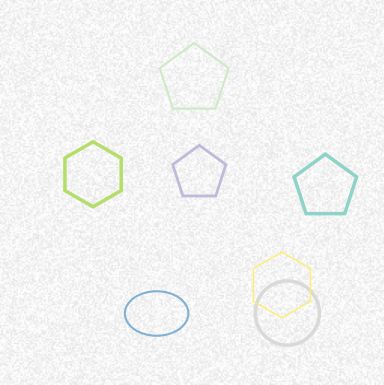[{"shape": "pentagon", "thickness": 2.5, "radius": 0.43, "center": [0.845, 0.514]}, {"shape": "pentagon", "thickness": 2, "radius": 0.36, "center": [0.518, 0.55]}, {"shape": "oval", "thickness": 1.5, "radius": 0.41, "center": [0.407, 0.186]}, {"shape": "hexagon", "thickness": 2.5, "radius": 0.42, "center": [0.242, 0.547]}, {"shape": "circle", "thickness": 2.5, "radius": 0.42, "center": [0.746, 0.187]}, {"shape": "pentagon", "thickness": 1.5, "radius": 0.47, "center": [0.504, 0.794]}, {"shape": "hexagon", "thickness": 1, "radius": 0.43, "center": [0.732, 0.26]}]